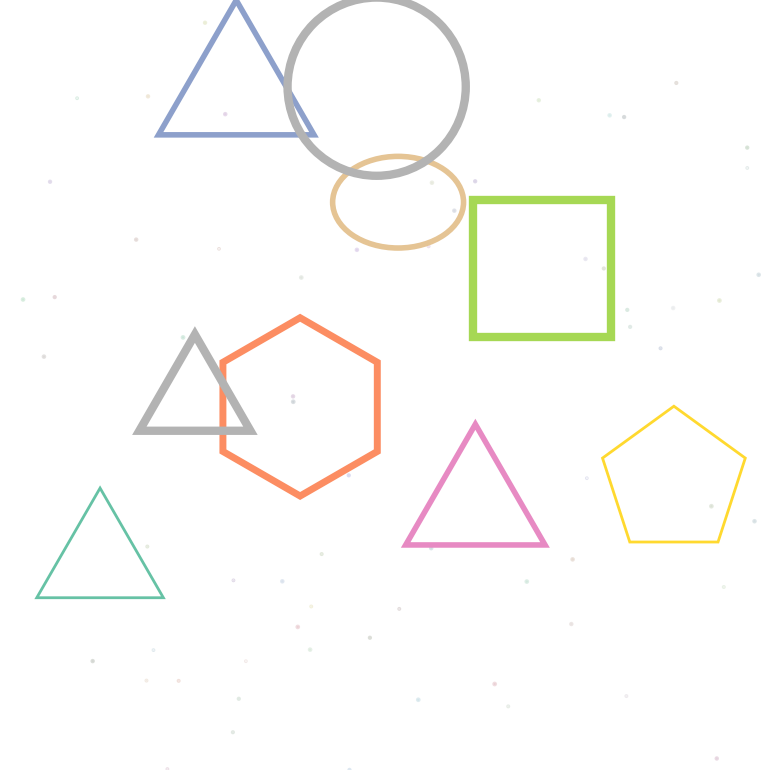[{"shape": "triangle", "thickness": 1, "radius": 0.47, "center": [0.13, 0.271]}, {"shape": "hexagon", "thickness": 2.5, "radius": 0.58, "center": [0.39, 0.472]}, {"shape": "triangle", "thickness": 2, "radius": 0.58, "center": [0.307, 0.883]}, {"shape": "triangle", "thickness": 2, "radius": 0.52, "center": [0.617, 0.345]}, {"shape": "square", "thickness": 3, "radius": 0.45, "center": [0.704, 0.651]}, {"shape": "pentagon", "thickness": 1, "radius": 0.49, "center": [0.875, 0.375]}, {"shape": "oval", "thickness": 2, "radius": 0.43, "center": [0.517, 0.737]}, {"shape": "triangle", "thickness": 3, "radius": 0.42, "center": [0.253, 0.482]}, {"shape": "circle", "thickness": 3, "radius": 0.58, "center": [0.489, 0.887]}]